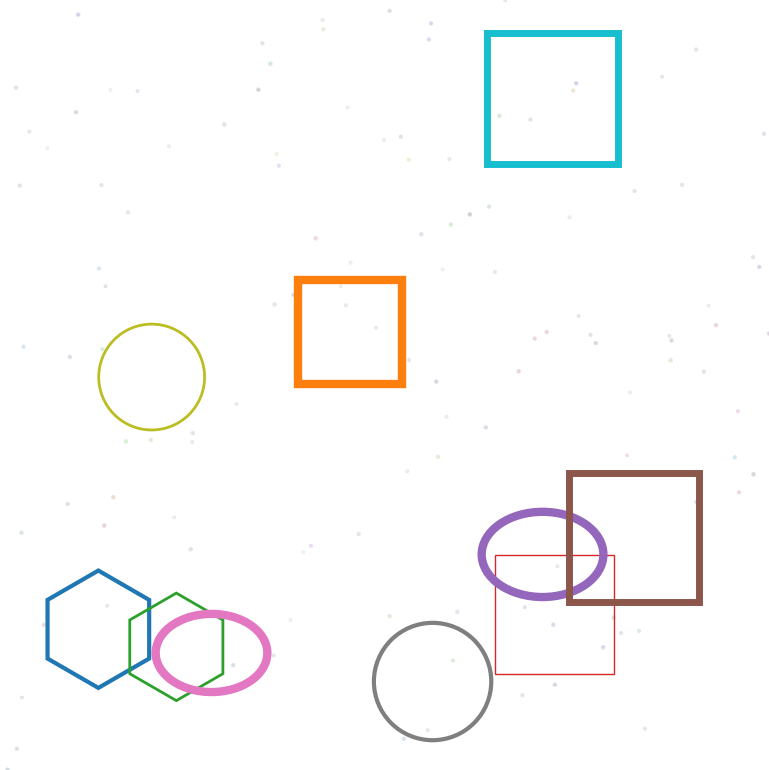[{"shape": "hexagon", "thickness": 1.5, "radius": 0.38, "center": [0.128, 0.183]}, {"shape": "square", "thickness": 3, "radius": 0.34, "center": [0.454, 0.569]}, {"shape": "hexagon", "thickness": 1, "radius": 0.35, "center": [0.229, 0.16]}, {"shape": "square", "thickness": 0.5, "radius": 0.39, "center": [0.72, 0.202]}, {"shape": "oval", "thickness": 3, "radius": 0.4, "center": [0.705, 0.28]}, {"shape": "square", "thickness": 2.5, "radius": 0.42, "center": [0.823, 0.302]}, {"shape": "oval", "thickness": 3, "radius": 0.36, "center": [0.275, 0.152]}, {"shape": "circle", "thickness": 1.5, "radius": 0.38, "center": [0.562, 0.115]}, {"shape": "circle", "thickness": 1, "radius": 0.34, "center": [0.197, 0.51]}, {"shape": "square", "thickness": 2.5, "radius": 0.43, "center": [0.717, 0.872]}]